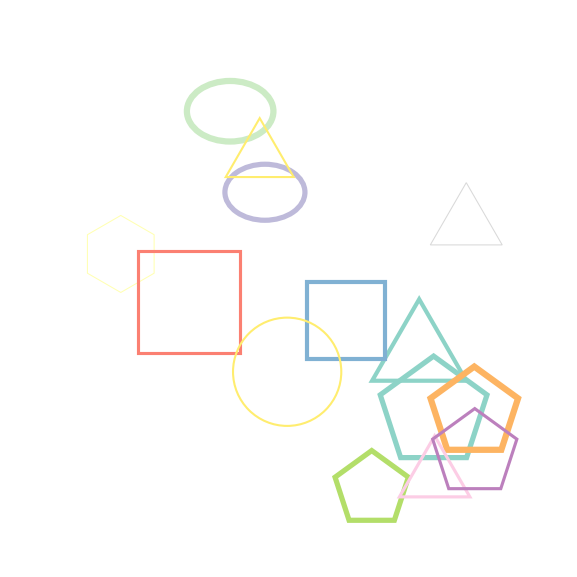[{"shape": "pentagon", "thickness": 2.5, "radius": 0.49, "center": [0.751, 0.285]}, {"shape": "triangle", "thickness": 2, "radius": 0.47, "center": [0.726, 0.387]}, {"shape": "hexagon", "thickness": 0.5, "radius": 0.33, "center": [0.209, 0.559]}, {"shape": "oval", "thickness": 2.5, "radius": 0.35, "center": [0.459, 0.666]}, {"shape": "square", "thickness": 1.5, "radius": 0.44, "center": [0.327, 0.476]}, {"shape": "square", "thickness": 2, "radius": 0.33, "center": [0.599, 0.445]}, {"shape": "pentagon", "thickness": 3, "radius": 0.4, "center": [0.821, 0.285]}, {"shape": "pentagon", "thickness": 2.5, "radius": 0.33, "center": [0.644, 0.152]}, {"shape": "triangle", "thickness": 1.5, "radius": 0.35, "center": [0.753, 0.174]}, {"shape": "triangle", "thickness": 0.5, "radius": 0.36, "center": [0.807, 0.611]}, {"shape": "pentagon", "thickness": 1.5, "radius": 0.38, "center": [0.822, 0.215]}, {"shape": "oval", "thickness": 3, "radius": 0.37, "center": [0.399, 0.807]}, {"shape": "triangle", "thickness": 1, "radius": 0.34, "center": [0.45, 0.727]}, {"shape": "circle", "thickness": 1, "radius": 0.47, "center": [0.497, 0.355]}]